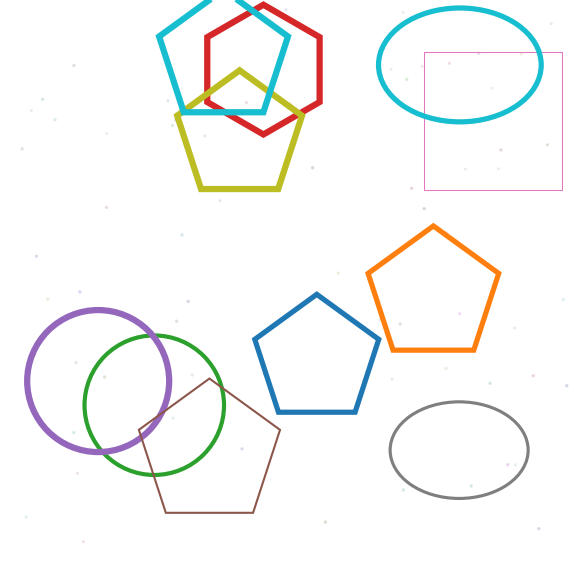[{"shape": "pentagon", "thickness": 2.5, "radius": 0.56, "center": [0.549, 0.377]}, {"shape": "pentagon", "thickness": 2.5, "radius": 0.59, "center": [0.75, 0.489]}, {"shape": "circle", "thickness": 2, "radius": 0.6, "center": [0.267, 0.297]}, {"shape": "hexagon", "thickness": 3, "radius": 0.56, "center": [0.456, 0.879]}, {"shape": "circle", "thickness": 3, "radius": 0.61, "center": [0.17, 0.339]}, {"shape": "pentagon", "thickness": 1, "radius": 0.64, "center": [0.363, 0.215]}, {"shape": "square", "thickness": 0.5, "radius": 0.59, "center": [0.854, 0.789]}, {"shape": "oval", "thickness": 1.5, "radius": 0.6, "center": [0.795, 0.22]}, {"shape": "pentagon", "thickness": 3, "radius": 0.57, "center": [0.415, 0.764]}, {"shape": "pentagon", "thickness": 3, "radius": 0.59, "center": [0.387, 0.9]}, {"shape": "oval", "thickness": 2.5, "radius": 0.7, "center": [0.796, 0.887]}]